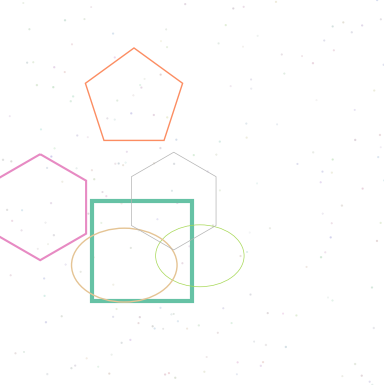[{"shape": "square", "thickness": 3, "radius": 0.65, "center": [0.368, 0.349]}, {"shape": "pentagon", "thickness": 1, "radius": 0.66, "center": [0.348, 0.743]}, {"shape": "hexagon", "thickness": 1.5, "radius": 0.69, "center": [0.104, 0.462]}, {"shape": "oval", "thickness": 0.5, "radius": 0.57, "center": [0.519, 0.336]}, {"shape": "oval", "thickness": 1, "radius": 0.69, "center": [0.323, 0.311]}, {"shape": "hexagon", "thickness": 0.5, "radius": 0.63, "center": [0.451, 0.478]}]